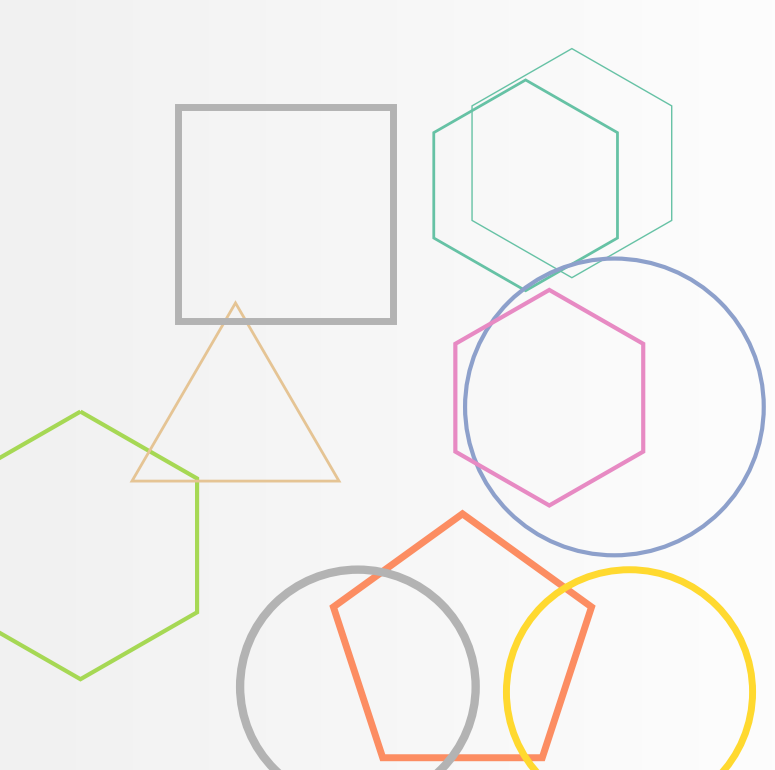[{"shape": "hexagon", "thickness": 1, "radius": 0.68, "center": [0.678, 0.759]}, {"shape": "hexagon", "thickness": 0.5, "radius": 0.74, "center": [0.738, 0.788]}, {"shape": "pentagon", "thickness": 2.5, "radius": 0.88, "center": [0.597, 0.158]}, {"shape": "circle", "thickness": 1.5, "radius": 0.96, "center": [0.793, 0.472]}, {"shape": "hexagon", "thickness": 1.5, "radius": 0.7, "center": [0.709, 0.483]}, {"shape": "hexagon", "thickness": 1.5, "radius": 0.87, "center": [0.104, 0.292]}, {"shape": "circle", "thickness": 2.5, "radius": 0.79, "center": [0.812, 0.101]}, {"shape": "triangle", "thickness": 1, "radius": 0.77, "center": [0.304, 0.452]}, {"shape": "circle", "thickness": 3, "radius": 0.76, "center": [0.462, 0.108]}, {"shape": "square", "thickness": 2.5, "radius": 0.69, "center": [0.368, 0.722]}]